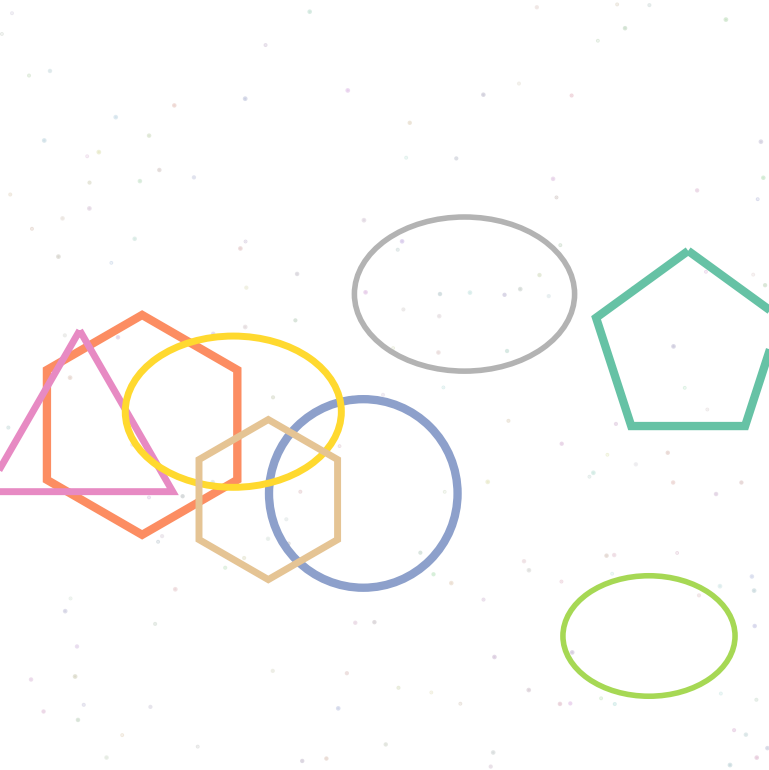[{"shape": "pentagon", "thickness": 3, "radius": 0.63, "center": [0.894, 0.548]}, {"shape": "hexagon", "thickness": 3, "radius": 0.71, "center": [0.185, 0.448]}, {"shape": "circle", "thickness": 3, "radius": 0.61, "center": [0.472, 0.359]}, {"shape": "triangle", "thickness": 2.5, "radius": 0.7, "center": [0.104, 0.431]}, {"shape": "oval", "thickness": 2, "radius": 0.56, "center": [0.843, 0.174]}, {"shape": "oval", "thickness": 2.5, "radius": 0.7, "center": [0.303, 0.465]}, {"shape": "hexagon", "thickness": 2.5, "radius": 0.52, "center": [0.348, 0.351]}, {"shape": "oval", "thickness": 2, "radius": 0.71, "center": [0.603, 0.618]}]